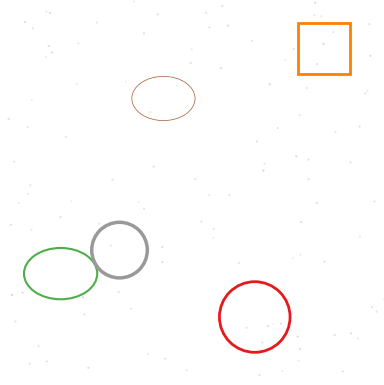[{"shape": "circle", "thickness": 2, "radius": 0.46, "center": [0.662, 0.177]}, {"shape": "oval", "thickness": 1.5, "radius": 0.48, "center": [0.157, 0.289]}, {"shape": "square", "thickness": 2, "radius": 0.34, "center": [0.842, 0.874]}, {"shape": "oval", "thickness": 0.5, "radius": 0.41, "center": [0.425, 0.744]}, {"shape": "circle", "thickness": 2.5, "radius": 0.36, "center": [0.31, 0.35]}]